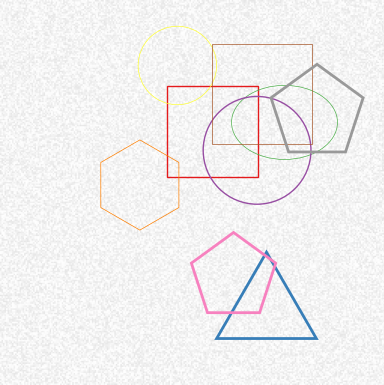[{"shape": "square", "thickness": 1, "radius": 0.59, "center": [0.552, 0.658]}, {"shape": "triangle", "thickness": 2, "radius": 0.75, "center": [0.692, 0.195]}, {"shape": "oval", "thickness": 0.5, "radius": 0.69, "center": [0.739, 0.682]}, {"shape": "circle", "thickness": 1, "radius": 0.7, "center": [0.668, 0.61]}, {"shape": "hexagon", "thickness": 0.5, "radius": 0.59, "center": [0.363, 0.52]}, {"shape": "circle", "thickness": 0.5, "radius": 0.51, "center": [0.461, 0.83]}, {"shape": "square", "thickness": 0.5, "radius": 0.65, "center": [0.68, 0.757]}, {"shape": "pentagon", "thickness": 2, "radius": 0.58, "center": [0.607, 0.281]}, {"shape": "pentagon", "thickness": 2, "radius": 0.63, "center": [0.824, 0.707]}]